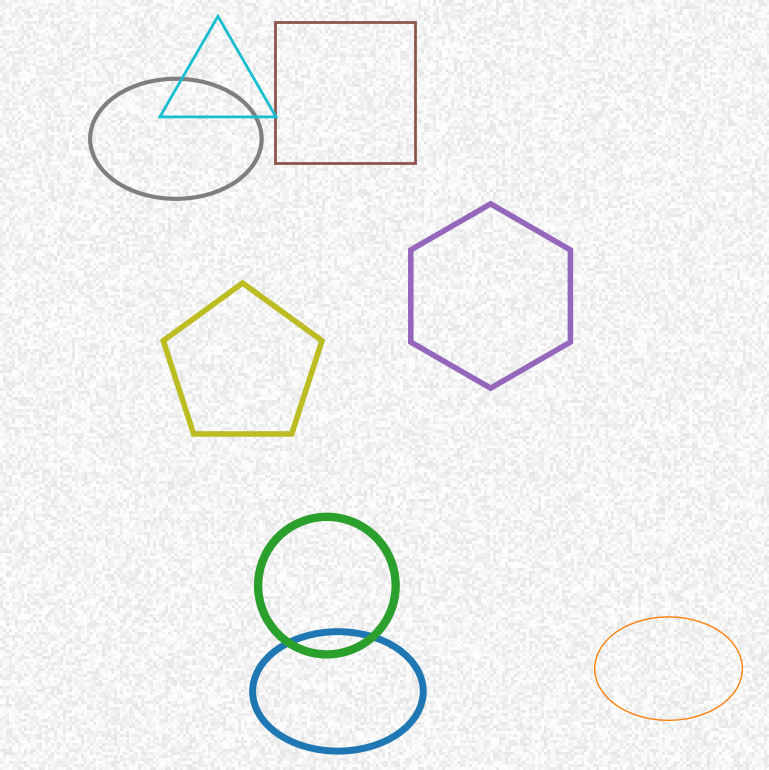[{"shape": "oval", "thickness": 2.5, "radius": 0.55, "center": [0.439, 0.102]}, {"shape": "oval", "thickness": 0.5, "radius": 0.48, "center": [0.868, 0.132]}, {"shape": "circle", "thickness": 3, "radius": 0.45, "center": [0.425, 0.239]}, {"shape": "hexagon", "thickness": 2, "radius": 0.6, "center": [0.637, 0.616]}, {"shape": "square", "thickness": 1, "radius": 0.46, "center": [0.448, 0.88]}, {"shape": "oval", "thickness": 1.5, "radius": 0.56, "center": [0.228, 0.82]}, {"shape": "pentagon", "thickness": 2, "radius": 0.54, "center": [0.315, 0.524]}, {"shape": "triangle", "thickness": 1, "radius": 0.44, "center": [0.283, 0.892]}]